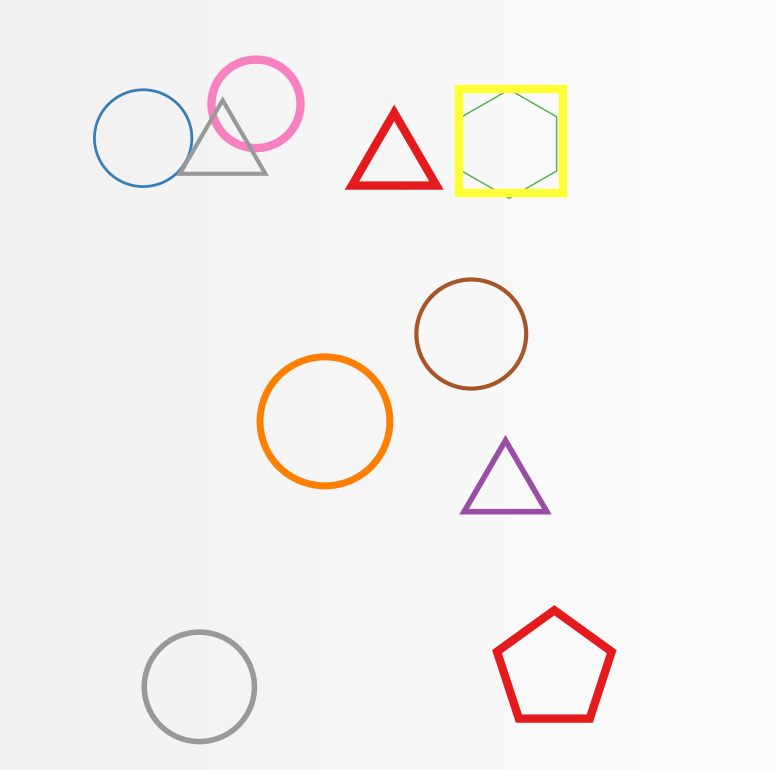[{"shape": "triangle", "thickness": 3, "radius": 0.31, "center": [0.509, 0.79]}, {"shape": "pentagon", "thickness": 3, "radius": 0.39, "center": [0.715, 0.13]}, {"shape": "circle", "thickness": 1, "radius": 0.31, "center": [0.185, 0.821]}, {"shape": "hexagon", "thickness": 0.5, "radius": 0.35, "center": [0.657, 0.813]}, {"shape": "triangle", "thickness": 2, "radius": 0.31, "center": [0.652, 0.366]}, {"shape": "circle", "thickness": 2.5, "radius": 0.42, "center": [0.419, 0.453]}, {"shape": "square", "thickness": 3, "radius": 0.34, "center": [0.659, 0.816]}, {"shape": "circle", "thickness": 1.5, "radius": 0.35, "center": [0.608, 0.566]}, {"shape": "circle", "thickness": 3, "radius": 0.29, "center": [0.33, 0.865]}, {"shape": "triangle", "thickness": 1.5, "radius": 0.32, "center": [0.287, 0.806]}, {"shape": "circle", "thickness": 2, "radius": 0.36, "center": [0.257, 0.108]}]